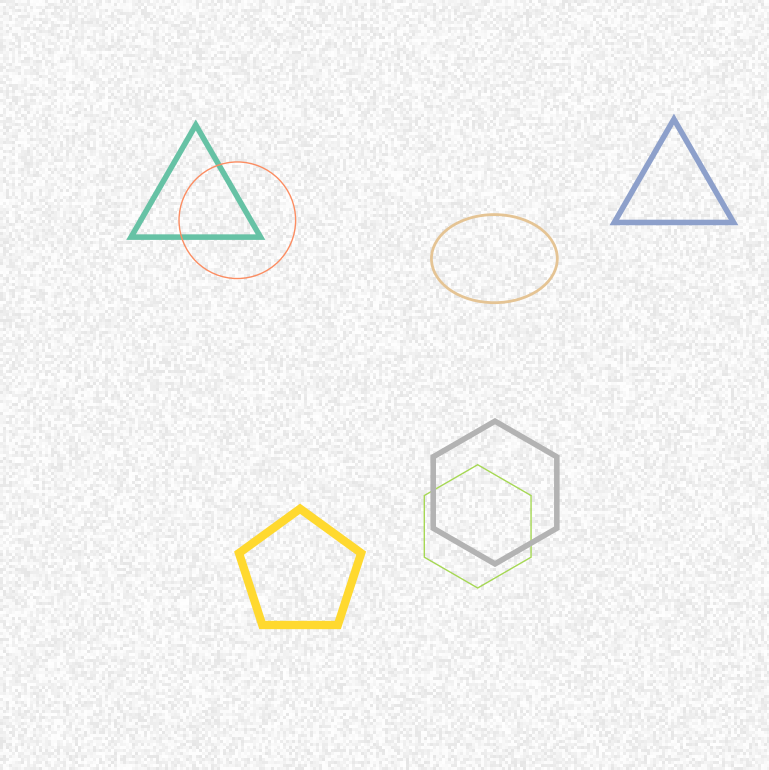[{"shape": "triangle", "thickness": 2, "radius": 0.49, "center": [0.254, 0.741]}, {"shape": "circle", "thickness": 0.5, "radius": 0.38, "center": [0.308, 0.714]}, {"shape": "triangle", "thickness": 2, "radius": 0.45, "center": [0.875, 0.756]}, {"shape": "hexagon", "thickness": 0.5, "radius": 0.4, "center": [0.62, 0.316]}, {"shape": "pentagon", "thickness": 3, "radius": 0.42, "center": [0.39, 0.256]}, {"shape": "oval", "thickness": 1, "radius": 0.41, "center": [0.642, 0.664]}, {"shape": "hexagon", "thickness": 2, "radius": 0.46, "center": [0.643, 0.36]}]